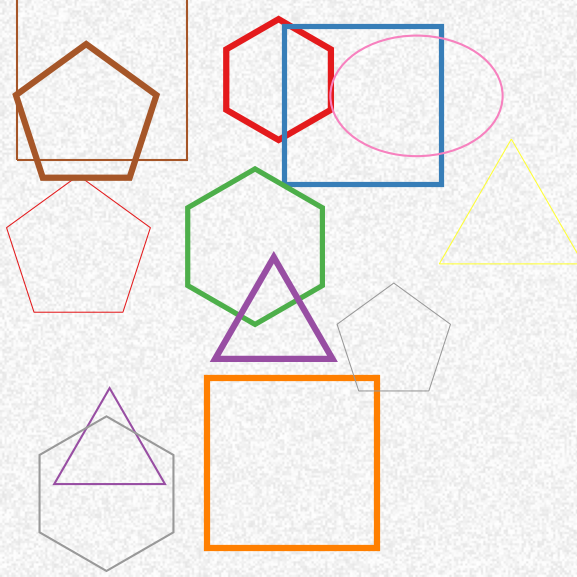[{"shape": "pentagon", "thickness": 0.5, "radius": 0.65, "center": [0.136, 0.564]}, {"shape": "hexagon", "thickness": 3, "radius": 0.52, "center": [0.482, 0.861]}, {"shape": "square", "thickness": 2.5, "radius": 0.68, "center": [0.628, 0.817]}, {"shape": "hexagon", "thickness": 2.5, "radius": 0.67, "center": [0.442, 0.572]}, {"shape": "triangle", "thickness": 3, "radius": 0.59, "center": [0.474, 0.436]}, {"shape": "triangle", "thickness": 1, "radius": 0.55, "center": [0.19, 0.216]}, {"shape": "square", "thickness": 3, "radius": 0.74, "center": [0.506, 0.198]}, {"shape": "triangle", "thickness": 0.5, "radius": 0.72, "center": [0.885, 0.614]}, {"shape": "pentagon", "thickness": 3, "radius": 0.64, "center": [0.149, 0.795]}, {"shape": "square", "thickness": 1, "radius": 0.74, "center": [0.177, 0.869]}, {"shape": "oval", "thickness": 1, "radius": 0.75, "center": [0.721, 0.833]}, {"shape": "pentagon", "thickness": 0.5, "radius": 0.52, "center": [0.682, 0.406]}, {"shape": "hexagon", "thickness": 1, "radius": 0.67, "center": [0.184, 0.144]}]